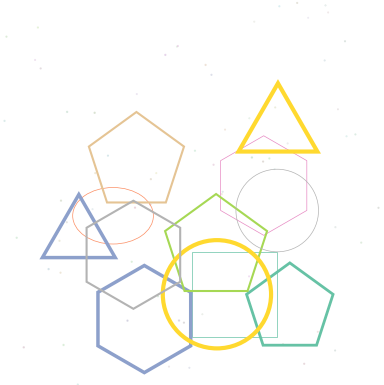[{"shape": "square", "thickness": 0.5, "radius": 0.55, "center": [0.609, 0.236]}, {"shape": "pentagon", "thickness": 2, "radius": 0.59, "center": [0.753, 0.199]}, {"shape": "oval", "thickness": 0.5, "radius": 0.52, "center": [0.294, 0.44]}, {"shape": "hexagon", "thickness": 2.5, "radius": 0.7, "center": [0.375, 0.171]}, {"shape": "triangle", "thickness": 2.5, "radius": 0.55, "center": [0.205, 0.386]}, {"shape": "hexagon", "thickness": 0.5, "radius": 0.65, "center": [0.685, 0.518]}, {"shape": "pentagon", "thickness": 1.5, "radius": 0.7, "center": [0.561, 0.357]}, {"shape": "circle", "thickness": 3, "radius": 0.7, "center": [0.563, 0.236]}, {"shape": "triangle", "thickness": 3, "radius": 0.59, "center": [0.722, 0.665]}, {"shape": "pentagon", "thickness": 1.5, "radius": 0.65, "center": [0.354, 0.579]}, {"shape": "circle", "thickness": 0.5, "radius": 0.54, "center": [0.72, 0.453]}, {"shape": "hexagon", "thickness": 1.5, "radius": 0.7, "center": [0.346, 0.338]}]